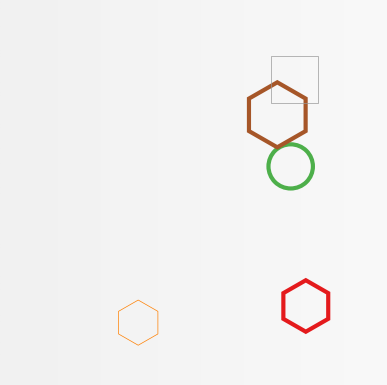[{"shape": "hexagon", "thickness": 3, "radius": 0.33, "center": [0.789, 0.205]}, {"shape": "circle", "thickness": 3, "radius": 0.29, "center": [0.75, 0.568]}, {"shape": "hexagon", "thickness": 0.5, "radius": 0.29, "center": [0.357, 0.162]}, {"shape": "hexagon", "thickness": 3, "radius": 0.42, "center": [0.716, 0.702]}, {"shape": "square", "thickness": 0.5, "radius": 0.3, "center": [0.761, 0.793]}]